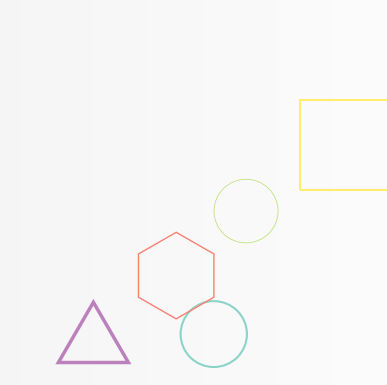[{"shape": "circle", "thickness": 1.5, "radius": 0.43, "center": [0.552, 0.132]}, {"shape": "hexagon", "thickness": 1, "radius": 0.56, "center": [0.455, 0.284]}, {"shape": "circle", "thickness": 0.5, "radius": 0.41, "center": [0.635, 0.452]}, {"shape": "triangle", "thickness": 2.5, "radius": 0.52, "center": [0.241, 0.111]}, {"shape": "square", "thickness": 1.5, "radius": 0.59, "center": [0.892, 0.623]}]